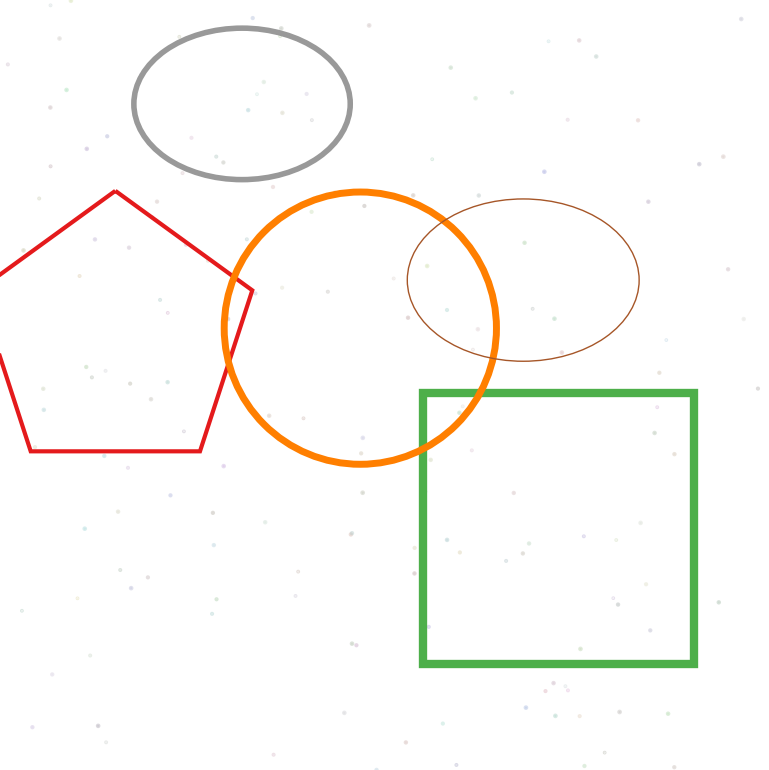[{"shape": "pentagon", "thickness": 1.5, "radius": 0.93, "center": [0.15, 0.565]}, {"shape": "square", "thickness": 3, "radius": 0.88, "center": [0.726, 0.314]}, {"shape": "circle", "thickness": 2.5, "radius": 0.88, "center": [0.468, 0.574]}, {"shape": "oval", "thickness": 0.5, "radius": 0.75, "center": [0.68, 0.636]}, {"shape": "oval", "thickness": 2, "radius": 0.7, "center": [0.314, 0.865]}]